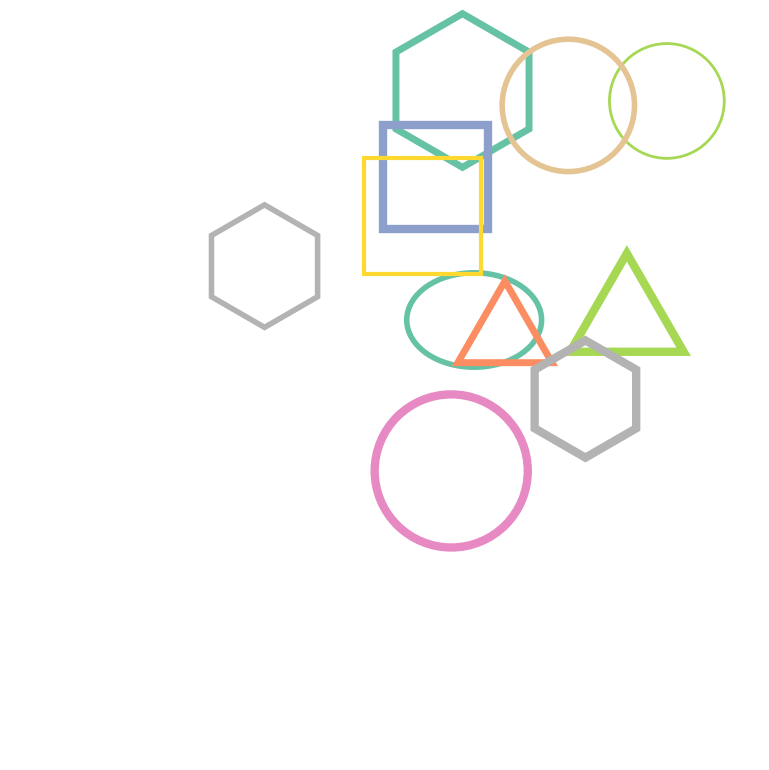[{"shape": "hexagon", "thickness": 2.5, "radius": 0.5, "center": [0.601, 0.882]}, {"shape": "oval", "thickness": 2, "radius": 0.44, "center": [0.616, 0.584]}, {"shape": "triangle", "thickness": 2.5, "radius": 0.35, "center": [0.656, 0.564]}, {"shape": "square", "thickness": 3, "radius": 0.34, "center": [0.565, 0.77]}, {"shape": "circle", "thickness": 3, "radius": 0.5, "center": [0.586, 0.388]}, {"shape": "circle", "thickness": 1, "radius": 0.37, "center": [0.866, 0.869]}, {"shape": "triangle", "thickness": 3, "radius": 0.43, "center": [0.814, 0.586]}, {"shape": "square", "thickness": 1.5, "radius": 0.38, "center": [0.548, 0.72]}, {"shape": "circle", "thickness": 2, "radius": 0.43, "center": [0.738, 0.863]}, {"shape": "hexagon", "thickness": 2, "radius": 0.4, "center": [0.344, 0.654]}, {"shape": "hexagon", "thickness": 3, "radius": 0.38, "center": [0.76, 0.482]}]